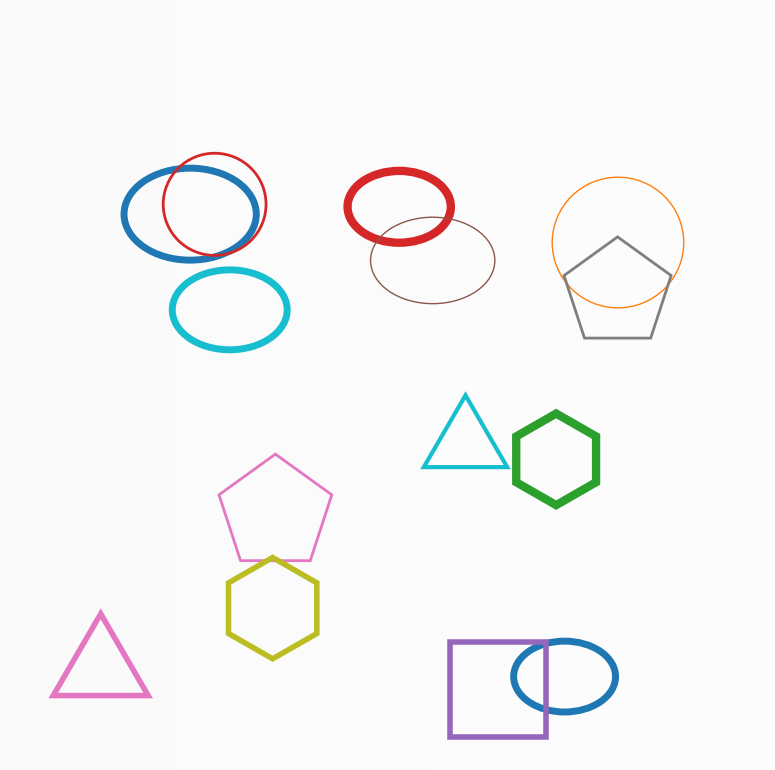[{"shape": "oval", "thickness": 2.5, "radius": 0.43, "center": [0.245, 0.722]}, {"shape": "oval", "thickness": 2.5, "radius": 0.33, "center": [0.729, 0.121]}, {"shape": "circle", "thickness": 0.5, "radius": 0.42, "center": [0.797, 0.685]}, {"shape": "hexagon", "thickness": 3, "radius": 0.3, "center": [0.718, 0.403]}, {"shape": "circle", "thickness": 1, "radius": 0.33, "center": [0.277, 0.735]}, {"shape": "oval", "thickness": 3, "radius": 0.33, "center": [0.515, 0.731]}, {"shape": "square", "thickness": 2, "radius": 0.31, "center": [0.643, 0.105]}, {"shape": "oval", "thickness": 0.5, "radius": 0.4, "center": [0.558, 0.662]}, {"shape": "triangle", "thickness": 2, "radius": 0.35, "center": [0.13, 0.132]}, {"shape": "pentagon", "thickness": 1, "radius": 0.38, "center": [0.355, 0.334]}, {"shape": "pentagon", "thickness": 1, "radius": 0.36, "center": [0.797, 0.62]}, {"shape": "hexagon", "thickness": 2, "radius": 0.33, "center": [0.352, 0.21]}, {"shape": "triangle", "thickness": 1.5, "radius": 0.31, "center": [0.601, 0.424]}, {"shape": "oval", "thickness": 2.5, "radius": 0.37, "center": [0.296, 0.598]}]